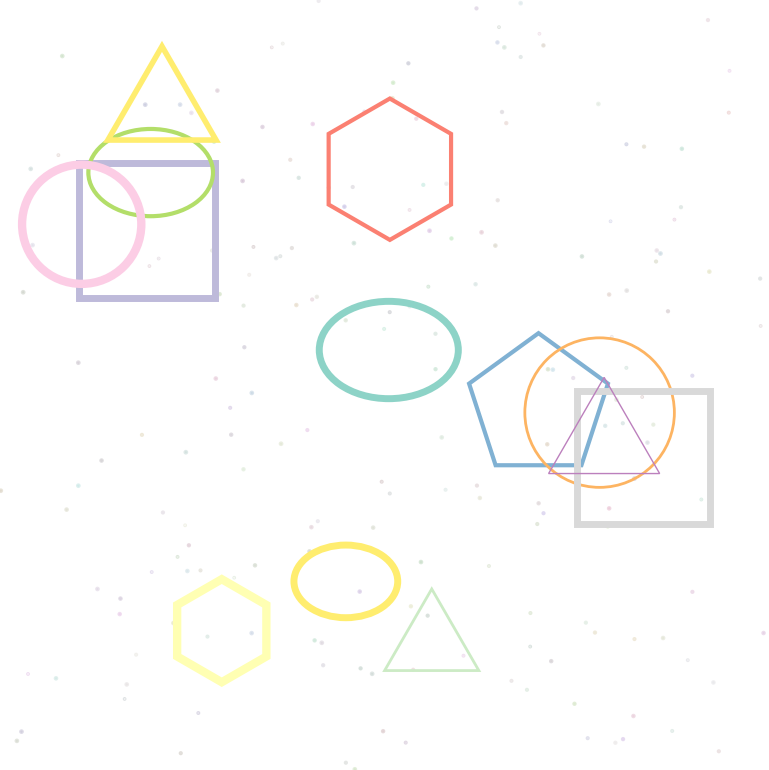[{"shape": "oval", "thickness": 2.5, "radius": 0.45, "center": [0.505, 0.545]}, {"shape": "hexagon", "thickness": 3, "radius": 0.33, "center": [0.288, 0.181]}, {"shape": "square", "thickness": 2.5, "radius": 0.44, "center": [0.191, 0.7]}, {"shape": "hexagon", "thickness": 1.5, "radius": 0.46, "center": [0.506, 0.78]}, {"shape": "pentagon", "thickness": 1.5, "radius": 0.47, "center": [0.699, 0.472]}, {"shape": "circle", "thickness": 1, "radius": 0.49, "center": [0.779, 0.464]}, {"shape": "oval", "thickness": 1.5, "radius": 0.4, "center": [0.196, 0.776]}, {"shape": "circle", "thickness": 3, "radius": 0.39, "center": [0.106, 0.709]}, {"shape": "square", "thickness": 2.5, "radius": 0.43, "center": [0.836, 0.406]}, {"shape": "triangle", "thickness": 0.5, "radius": 0.42, "center": [0.785, 0.427]}, {"shape": "triangle", "thickness": 1, "radius": 0.35, "center": [0.561, 0.164]}, {"shape": "oval", "thickness": 2.5, "radius": 0.34, "center": [0.449, 0.245]}, {"shape": "triangle", "thickness": 2, "radius": 0.41, "center": [0.21, 0.859]}]